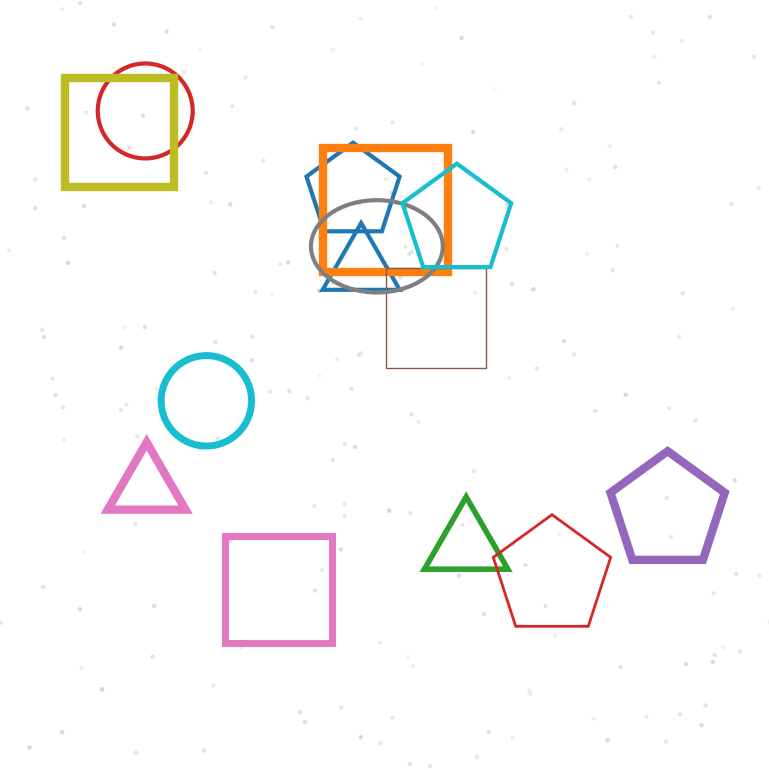[{"shape": "pentagon", "thickness": 1.5, "radius": 0.32, "center": [0.459, 0.751]}, {"shape": "triangle", "thickness": 1.5, "radius": 0.29, "center": [0.469, 0.653]}, {"shape": "square", "thickness": 3, "radius": 0.4, "center": [0.501, 0.727]}, {"shape": "triangle", "thickness": 2, "radius": 0.31, "center": [0.605, 0.292]}, {"shape": "circle", "thickness": 1.5, "radius": 0.31, "center": [0.189, 0.856]}, {"shape": "pentagon", "thickness": 1, "radius": 0.4, "center": [0.717, 0.251]}, {"shape": "pentagon", "thickness": 3, "radius": 0.39, "center": [0.867, 0.336]}, {"shape": "square", "thickness": 0.5, "radius": 0.33, "center": [0.567, 0.587]}, {"shape": "square", "thickness": 2.5, "radius": 0.35, "center": [0.362, 0.234]}, {"shape": "triangle", "thickness": 3, "radius": 0.29, "center": [0.19, 0.367]}, {"shape": "oval", "thickness": 1.5, "radius": 0.43, "center": [0.489, 0.68]}, {"shape": "square", "thickness": 3, "radius": 0.35, "center": [0.155, 0.828]}, {"shape": "pentagon", "thickness": 1.5, "radius": 0.37, "center": [0.593, 0.713]}, {"shape": "circle", "thickness": 2.5, "radius": 0.29, "center": [0.268, 0.479]}]